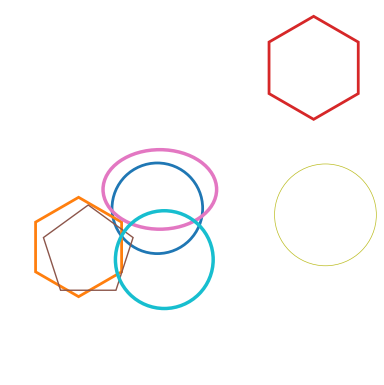[{"shape": "circle", "thickness": 2, "radius": 0.59, "center": [0.409, 0.459]}, {"shape": "hexagon", "thickness": 2, "radius": 0.65, "center": [0.204, 0.358]}, {"shape": "hexagon", "thickness": 2, "radius": 0.67, "center": [0.815, 0.824]}, {"shape": "pentagon", "thickness": 1, "radius": 0.61, "center": [0.229, 0.345]}, {"shape": "oval", "thickness": 2.5, "radius": 0.74, "center": [0.415, 0.508]}, {"shape": "circle", "thickness": 0.5, "radius": 0.66, "center": [0.845, 0.442]}, {"shape": "circle", "thickness": 2.5, "radius": 0.63, "center": [0.427, 0.326]}]